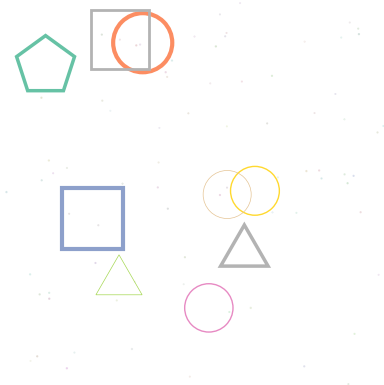[{"shape": "pentagon", "thickness": 2.5, "radius": 0.4, "center": [0.118, 0.828]}, {"shape": "circle", "thickness": 3, "radius": 0.38, "center": [0.371, 0.889]}, {"shape": "square", "thickness": 3, "radius": 0.4, "center": [0.239, 0.433]}, {"shape": "circle", "thickness": 1, "radius": 0.31, "center": [0.542, 0.2]}, {"shape": "triangle", "thickness": 0.5, "radius": 0.35, "center": [0.309, 0.269]}, {"shape": "circle", "thickness": 1, "radius": 0.32, "center": [0.662, 0.504]}, {"shape": "circle", "thickness": 0.5, "radius": 0.31, "center": [0.59, 0.495]}, {"shape": "square", "thickness": 2, "radius": 0.38, "center": [0.312, 0.897]}, {"shape": "triangle", "thickness": 2.5, "radius": 0.36, "center": [0.635, 0.344]}]